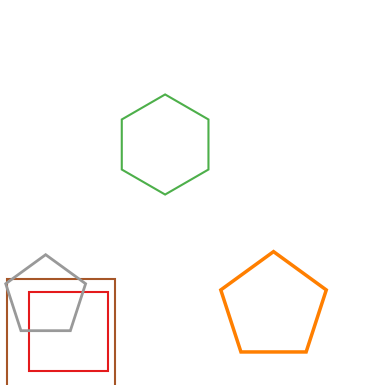[{"shape": "square", "thickness": 1.5, "radius": 0.51, "center": [0.178, 0.139]}, {"shape": "hexagon", "thickness": 1.5, "radius": 0.65, "center": [0.429, 0.625]}, {"shape": "pentagon", "thickness": 2.5, "radius": 0.72, "center": [0.71, 0.202]}, {"shape": "square", "thickness": 1.5, "radius": 0.7, "center": [0.159, 0.134]}, {"shape": "pentagon", "thickness": 2, "radius": 0.55, "center": [0.119, 0.229]}]